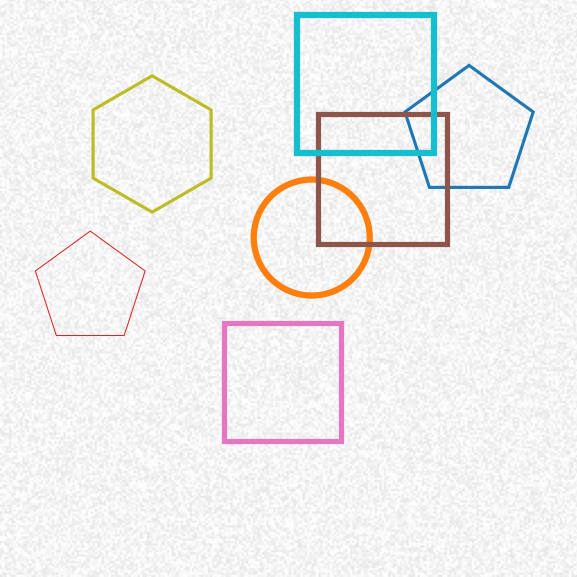[{"shape": "pentagon", "thickness": 1.5, "radius": 0.58, "center": [0.812, 0.769]}, {"shape": "circle", "thickness": 3, "radius": 0.5, "center": [0.54, 0.588]}, {"shape": "pentagon", "thickness": 0.5, "radius": 0.5, "center": [0.156, 0.499]}, {"shape": "square", "thickness": 2.5, "radius": 0.56, "center": [0.662, 0.69]}, {"shape": "square", "thickness": 2.5, "radius": 0.51, "center": [0.489, 0.338]}, {"shape": "hexagon", "thickness": 1.5, "radius": 0.59, "center": [0.263, 0.75]}, {"shape": "square", "thickness": 3, "radius": 0.59, "center": [0.633, 0.854]}]